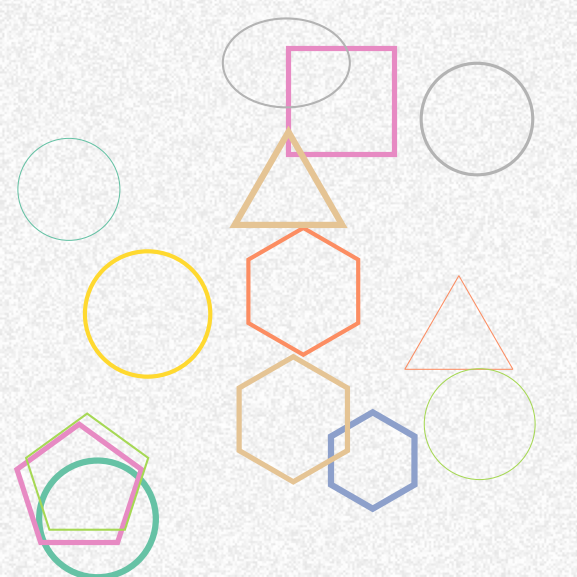[{"shape": "circle", "thickness": 0.5, "radius": 0.44, "center": [0.119, 0.671]}, {"shape": "circle", "thickness": 3, "radius": 0.51, "center": [0.169, 0.101]}, {"shape": "triangle", "thickness": 0.5, "radius": 0.54, "center": [0.795, 0.414]}, {"shape": "hexagon", "thickness": 2, "radius": 0.55, "center": [0.525, 0.495]}, {"shape": "hexagon", "thickness": 3, "radius": 0.42, "center": [0.645, 0.202]}, {"shape": "pentagon", "thickness": 2.5, "radius": 0.57, "center": [0.137, 0.151]}, {"shape": "square", "thickness": 2.5, "radius": 0.46, "center": [0.591, 0.824]}, {"shape": "pentagon", "thickness": 1, "radius": 0.56, "center": [0.151, 0.172]}, {"shape": "circle", "thickness": 0.5, "radius": 0.48, "center": [0.831, 0.265]}, {"shape": "circle", "thickness": 2, "radius": 0.54, "center": [0.256, 0.455]}, {"shape": "triangle", "thickness": 3, "radius": 0.54, "center": [0.5, 0.663]}, {"shape": "hexagon", "thickness": 2.5, "radius": 0.54, "center": [0.508, 0.273]}, {"shape": "circle", "thickness": 1.5, "radius": 0.48, "center": [0.826, 0.793]}, {"shape": "oval", "thickness": 1, "radius": 0.55, "center": [0.496, 0.89]}]